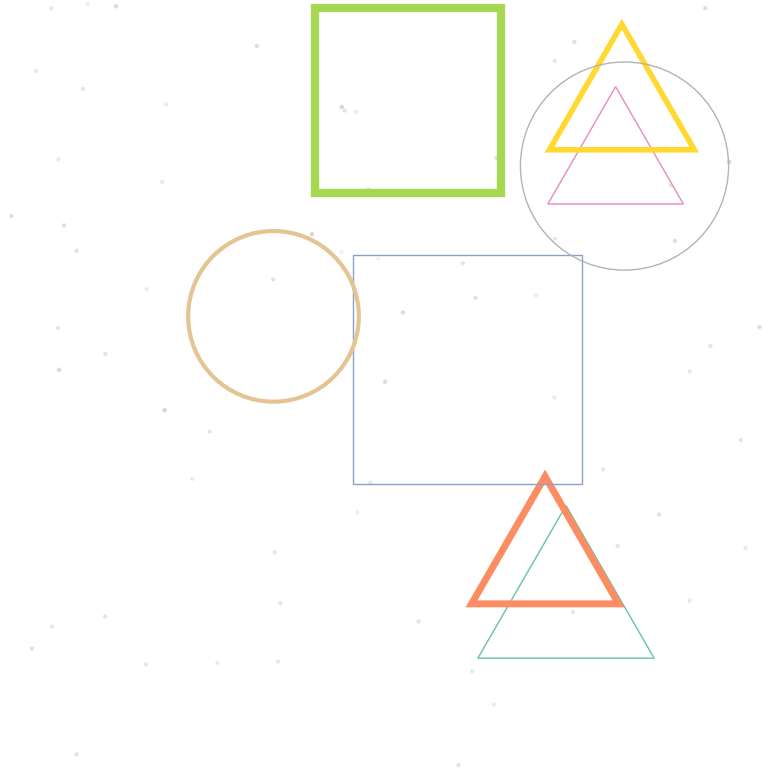[{"shape": "triangle", "thickness": 0.5, "radius": 0.66, "center": [0.735, 0.211]}, {"shape": "triangle", "thickness": 2.5, "radius": 0.55, "center": [0.708, 0.271]}, {"shape": "square", "thickness": 0.5, "radius": 0.74, "center": [0.607, 0.52]}, {"shape": "triangle", "thickness": 0.5, "radius": 0.51, "center": [0.8, 0.786]}, {"shape": "square", "thickness": 3, "radius": 0.6, "center": [0.53, 0.869]}, {"shape": "triangle", "thickness": 2, "radius": 0.54, "center": [0.808, 0.86]}, {"shape": "circle", "thickness": 1.5, "radius": 0.55, "center": [0.355, 0.589]}, {"shape": "circle", "thickness": 0.5, "radius": 0.68, "center": [0.811, 0.784]}]